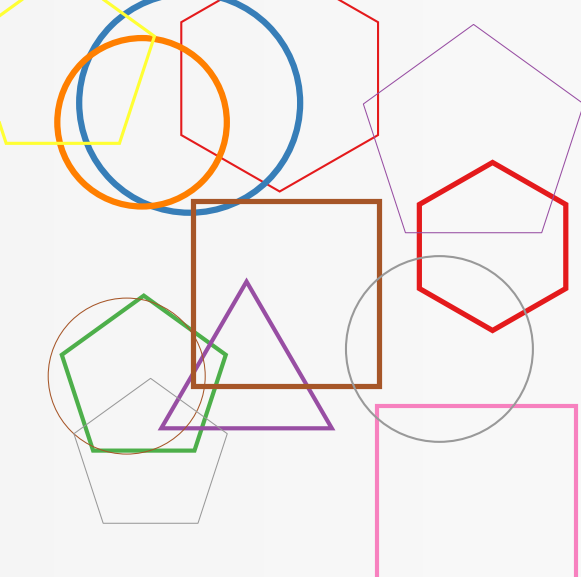[{"shape": "hexagon", "thickness": 1, "radius": 0.98, "center": [0.481, 0.863]}, {"shape": "hexagon", "thickness": 2.5, "radius": 0.73, "center": [0.847, 0.572]}, {"shape": "circle", "thickness": 3, "radius": 0.95, "center": [0.326, 0.821]}, {"shape": "pentagon", "thickness": 2, "radius": 0.74, "center": [0.247, 0.339]}, {"shape": "pentagon", "thickness": 0.5, "radius": 1.0, "center": [0.815, 0.757]}, {"shape": "triangle", "thickness": 2, "radius": 0.85, "center": [0.424, 0.342]}, {"shape": "circle", "thickness": 3, "radius": 0.73, "center": [0.244, 0.787]}, {"shape": "pentagon", "thickness": 1.5, "radius": 0.83, "center": [0.108, 0.885]}, {"shape": "circle", "thickness": 0.5, "radius": 0.68, "center": [0.218, 0.348]}, {"shape": "square", "thickness": 2.5, "radius": 0.8, "center": [0.493, 0.491]}, {"shape": "square", "thickness": 2, "radius": 0.85, "center": [0.82, 0.126]}, {"shape": "circle", "thickness": 1, "radius": 0.8, "center": [0.756, 0.395]}, {"shape": "pentagon", "thickness": 0.5, "radius": 0.69, "center": [0.259, 0.205]}]